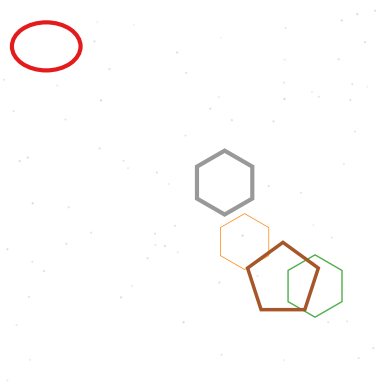[{"shape": "oval", "thickness": 3, "radius": 0.45, "center": [0.12, 0.88]}, {"shape": "hexagon", "thickness": 1, "radius": 0.4, "center": [0.818, 0.257]}, {"shape": "hexagon", "thickness": 0.5, "radius": 0.36, "center": [0.635, 0.373]}, {"shape": "pentagon", "thickness": 2.5, "radius": 0.48, "center": [0.735, 0.274]}, {"shape": "hexagon", "thickness": 3, "radius": 0.41, "center": [0.583, 0.526]}]